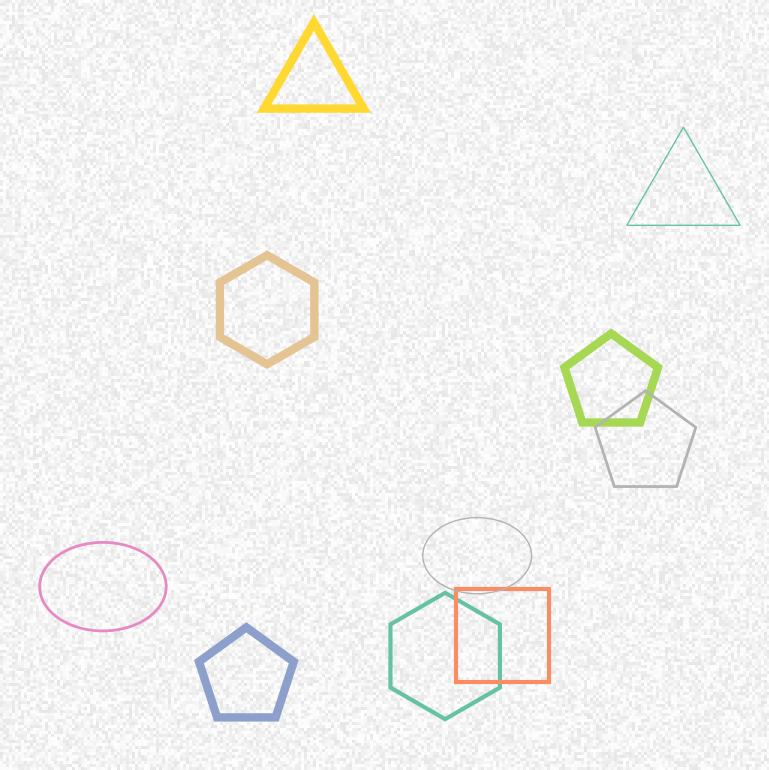[{"shape": "triangle", "thickness": 0.5, "radius": 0.42, "center": [0.888, 0.75]}, {"shape": "hexagon", "thickness": 1.5, "radius": 0.41, "center": [0.578, 0.148]}, {"shape": "square", "thickness": 1.5, "radius": 0.3, "center": [0.652, 0.175]}, {"shape": "pentagon", "thickness": 3, "radius": 0.32, "center": [0.32, 0.121]}, {"shape": "oval", "thickness": 1, "radius": 0.41, "center": [0.134, 0.238]}, {"shape": "pentagon", "thickness": 3, "radius": 0.32, "center": [0.794, 0.503]}, {"shape": "triangle", "thickness": 3, "radius": 0.37, "center": [0.408, 0.896]}, {"shape": "hexagon", "thickness": 3, "radius": 0.35, "center": [0.347, 0.598]}, {"shape": "pentagon", "thickness": 1, "radius": 0.34, "center": [0.838, 0.424]}, {"shape": "oval", "thickness": 0.5, "radius": 0.35, "center": [0.62, 0.278]}]